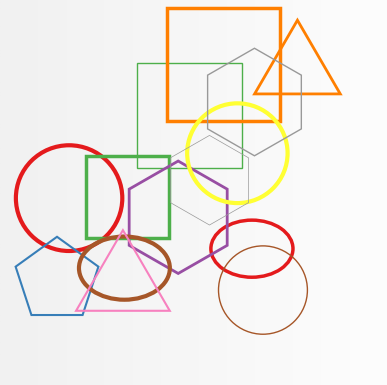[{"shape": "oval", "thickness": 2.5, "radius": 0.53, "center": [0.65, 0.354]}, {"shape": "circle", "thickness": 3, "radius": 0.69, "center": [0.178, 0.485]}, {"shape": "pentagon", "thickness": 1.5, "radius": 0.56, "center": [0.147, 0.273]}, {"shape": "square", "thickness": 1, "radius": 0.68, "center": [0.489, 0.7]}, {"shape": "square", "thickness": 2.5, "radius": 0.54, "center": [0.328, 0.488]}, {"shape": "hexagon", "thickness": 2, "radius": 0.73, "center": [0.46, 0.436]}, {"shape": "square", "thickness": 2.5, "radius": 0.73, "center": [0.577, 0.831]}, {"shape": "triangle", "thickness": 2, "radius": 0.64, "center": [0.768, 0.82]}, {"shape": "circle", "thickness": 3, "radius": 0.65, "center": [0.613, 0.602]}, {"shape": "circle", "thickness": 1, "radius": 0.57, "center": [0.679, 0.247]}, {"shape": "oval", "thickness": 3, "radius": 0.59, "center": [0.321, 0.304]}, {"shape": "triangle", "thickness": 1.5, "radius": 0.7, "center": [0.317, 0.263]}, {"shape": "hexagon", "thickness": 1, "radius": 0.7, "center": [0.657, 0.735]}, {"shape": "hexagon", "thickness": 0.5, "radius": 0.58, "center": [0.541, 0.532]}]